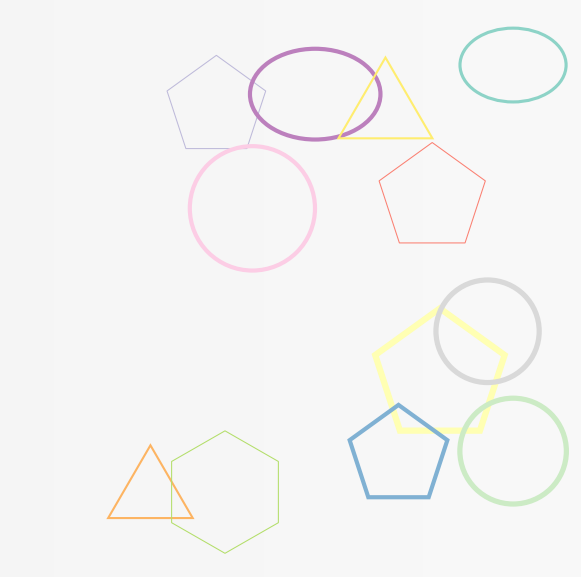[{"shape": "oval", "thickness": 1.5, "radius": 0.46, "center": [0.883, 0.887]}, {"shape": "pentagon", "thickness": 3, "radius": 0.59, "center": [0.757, 0.348]}, {"shape": "pentagon", "thickness": 0.5, "radius": 0.45, "center": [0.372, 0.814]}, {"shape": "pentagon", "thickness": 0.5, "radius": 0.48, "center": [0.744, 0.656]}, {"shape": "pentagon", "thickness": 2, "radius": 0.44, "center": [0.686, 0.21]}, {"shape": "triangle", "thickness": 1, "radius": 0.42, "center": [0.259, 0.144]}, {"shape": "hexagon", "thickness": 0.5, "radius": 0.53, "center": [0.387, 0.147]}, {"shape": "circle", "thickness": 2, "radius": 0.54, "center": [0.434, 0.638]}, {"shape": "circle", "thickness": 2.5, "radius": 0.44, "center": [0.839, 0.426]}, {"shape": "oval", "thickness": 2, "radius": 0.56, "center": [0.542, 0.836]}, {"shape": "circle", "thickness": 2.5, "radius": 0.46, "center": [0.883, 0.218]}, {"shape": "triangle", "thickness": 1, "radius": 0.47, "center": [0.663, 0.806]}]